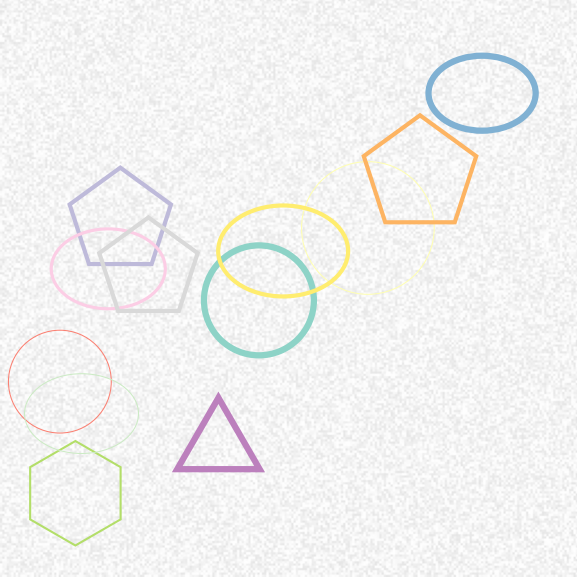[{"shape": "circle", "thickness": 3, "radius": 0.48, "center": [0.448, 0.479]}, {"shape": "circle", "thickness": 0.5, "radius": 0.57, "center": [0.637, 0.604]}, {"shape": "pentagon", "thickness": 2, "radius": 0.46, "center": [0.208, 0.617]}, {"shape": "circle", "thickness": 0.5, "radius": 0.45, "center": [0.104, 0.338]}, {"shape": "oval", "thickness": 3, "radius": 0.46, "center": [0.835, 0.838]}, {"shape": "pentagon", "thickness": 2, "radius": 0.51, "center": [0.727, 0.697]}, {"shape": "hexagon", "thickness": 1, "radius": 0.45, "center": [0.131, 0.145]}, {"shape": "oval", "thickness": 1.5, "radius": 0.49, "center": [0.188, 0.534]}, {"shape": "pentagon", "thickness": 2, "radius": 0.45, "center": [0.257, 0.533]}, {"shape": "triangle", "thickness": 3, "radius": 0.41, "center": [0.378, 0.228]}, {"shape": "oval", "thickness": 0.5, "radius": 0.49, "center": [0.141, 0.283]}, {"shape": "oval", "thickness": 2, "radius": 0.56, "center": [0.49, 0.565]}]